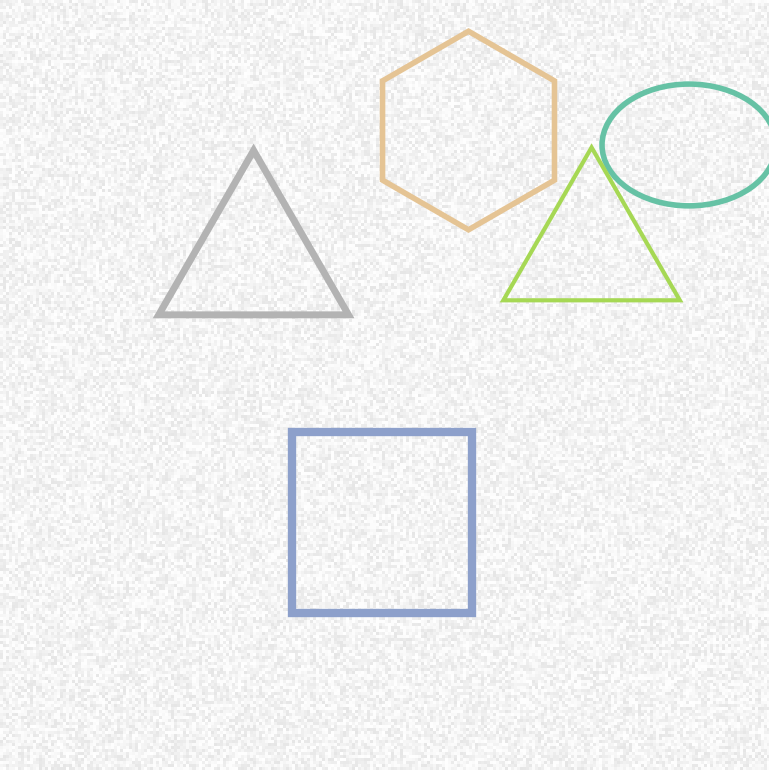[{"shape": "oval", "thickness": 2, "radius": 0.56, "center": [0.895, 0.812]}, {"shape": "square", "thickness": 3, "radius": 0.59, "center": [0.496, 0.321]}, {"shape": "triangle", "thickness": 1.5, "radius": 0.66, "center": [0.768, 0.676]}, {"shape": "hexagon", "thickness": 2, "radius": 0.64, "center": [0.608, 0.83]}, {"shape": "triangle", "thickness": 2.5, "radius": 0.71, "center": [0.329, 0.662]}]